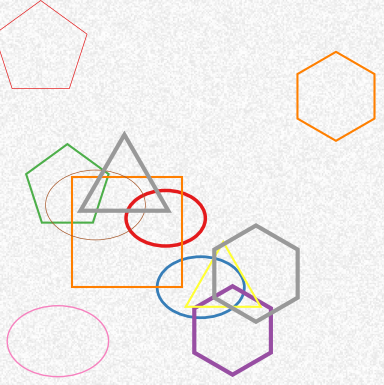[{"shape": "oval", "thickness": 2.5, "radius": 0.52, "center": [0.43, 0.433]}, {"shape": "pentagon", "thickness": 0.5, "radius": 0.63, "center": [0.106, 0.872]}, {"shape": "oval", "thickness": 2, "radius": 0.57, "center": [0.521, 0.254]}, {"shape": "pentagon", "thickness": 1.5, "radius": 0.56, "center": [0.175, 0.513]}, {"shape": "hexagon", "thickness": 3, "radius": 0.57, "center": [0.604, 0.142]}, {"shape": "square", "thickness": 1.5, "radius": 0.71, "center": [0.329, 0.396]}, {"shape": "hexagon", "thickness": 1.5, "radius": 0.58, "center": [0.873, 0.75]}, {"shape": "triangle", "thickness": 1.5, "radius": 0.56, "center": [0.58, 0.259]}, {"shape": "oval", "thickness": 0.5, "radius": 0.65, "center": [0.248, 0.468]}, {"shape": "oval", "thickness": 1, "radius": 0.66, "center": [0.15, 0.114]}, {"shape": "triangle", "thickness": 3, "radius": 0.66, "center": [0.323, 0.518]}, {"shape": "hexagon", "thickness": 3, "radius": 0.63, "center": [0.665, 0.289]}]